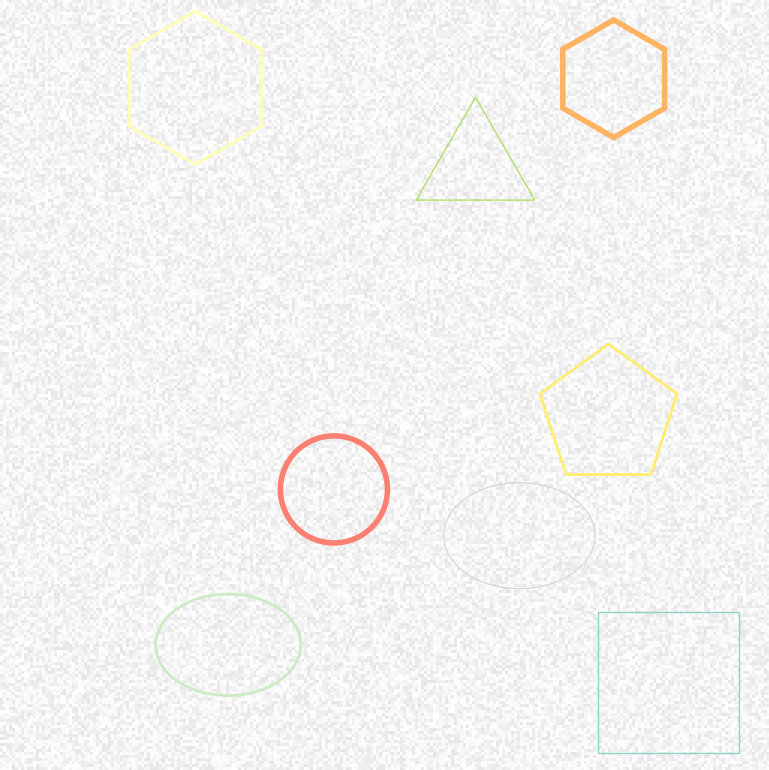[{"shape": "square", "thickness": 0.5, "radius": 0.46, "center": [0.868, 0.113]}, {"shape": "hexagon", "thickness": 1, "radius": 0.5, "center": [0.254, 0.886]}, {"shape": "circle", "thickness": 2, "radius": 0.35, "center": [0.434, 0.364]}, {"shape": "hexagon", "thickness": 2, "radius": 0.38, "center": [0.797, 0.898]}, {"shape": "triangle", "thickness": 0.5, "radius": 0.45, "center": [0.618, 0.785]}, {"shape": "oval", "thickness": 0.5, "radius": 0.49, "center": [0.675, 0.304]}, {"shape": "oval", "thickness": 1, "radius": 0.47, "center": [0.296, 0.163]}, {"shape": "pentagon", "thickness": 1, "radius": 0.47, "center": [0.79, 0.46]}]